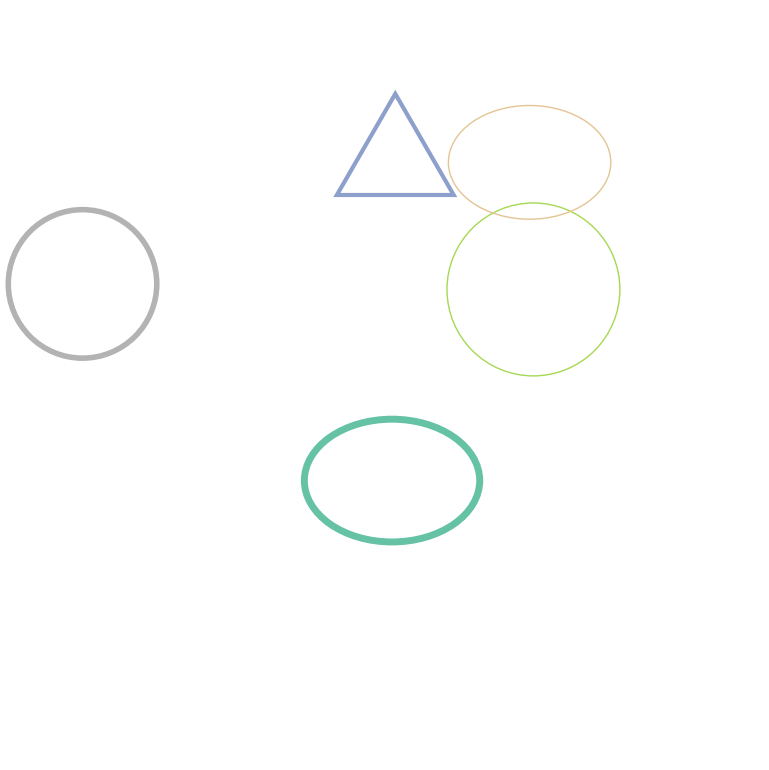[{"shape": "oval", "thickness": 2.5, "radius": 0.57, "center": [0.509, 0.376]}, {"shape": "triangle", "thickness": 1.5, "radius": 0.44, "center": [0.513, 0.791]}, {"shape": "circle", "thickness": 0.5, "radius": 0.56, "center": [0.693, 0.624]}, {"shape": "oval", "thickness": 0.5, "radius": 0.53, "center": [0.688, 0.789]}, {"shape": "circle", "thickness": 2, "radius": 0.48, "center": [0.107, 0.631]}]